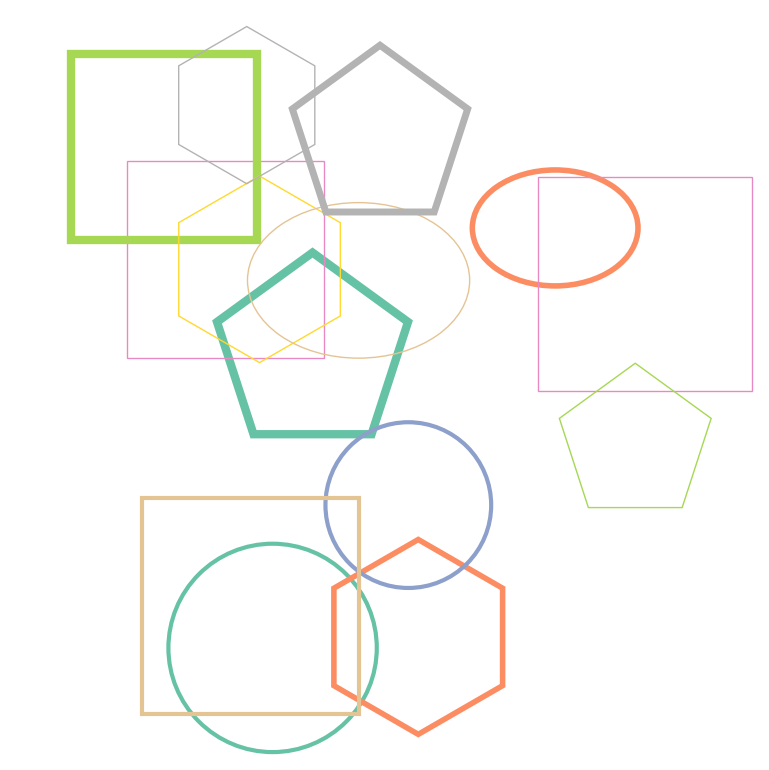[{"shape": "pentagon", "thickness": 3, "radius": 0.65, "center": [0.406, 0.542]}, {"shape": "circle", "thickness": 1.5, "radius": 0.68, "center": [0.354, 0.159]}, {"shape": "hexagon", "thickness": 2, "radius": 0.63, "center": [0.543, 0.173]}, {"shape": "oval", "thickness": 2, "radius": 0.54, "center": [0.721, 0.704]}, {"shape": "circle", "thickness": 1.5, "radius": 0.54, "center": [0.53, 0.344]}, {"shape": "square", "thickness": 0.5, "radius": 0.64, "center": [0.293, 0.663]}, {"shape": "square", "thickness": 0.5, "radius": 0.7, "center": [0.838, 0.632]}, {"shape": "square", "thickness": 3, "radius": 0.6, "center": [0.213, 0.809]}, {"shape": "pentagon", "thickness": 0.5, "radius": 0.52, "center": [0.825, 0.425]}, {"shape": "hexagon", "thickness": 0.5, "radius": 0.61, "center": [0.337, 0.65]}, {"shape": "oval", "thickness": 0.5, "radius": 0.72, "center": [0.466, 0.636]}, {"shape": "square", "thickness": 1.5, "radius": 0.7, "center": [0.325, 0.213]}, {"shape": "hexagon", "thickness": 0.5, "radius": 0.51, "center": [0.32, 0.863]}, {"shape": "pentagon", "thickness": 2.5, "radius": 0.6, "center": [0.494, 0.822]}]